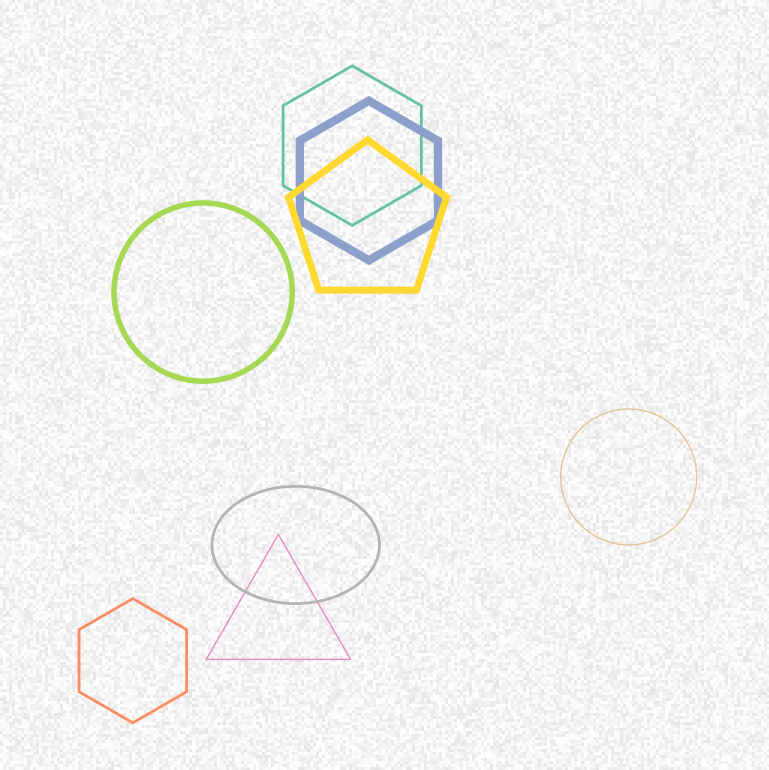[{"shape": "hexagon", "thickness": 1, "radius": 0.52, "center": [0.457, 0.811]}, {"shape": "hexagon", "thickness": 1, "radius": 0.4, "center": [0.172, 0.142]}, {"shape": "hexagon", "thickness": 3, "radius": 0.52, "center": [0.479, 0.765]}, {"shape": "triangle", "thickness": 0.5, "radius": 0.54, "center": [0.362, 0.198]}, {"shape": "circle", "thickness": 2, "radius": 0.58, "center": [0.264, 0.621]}, {"shape": "pentagon", "thickness": 2.5, "radius": 0.54, "center": [0.477, 0.71]}, {"shape": "circle", "thickness": 0.5, "radius": 0.44, "center": [0.816, 0.381]}, {"shape": "oval", "thickness": 1, "radius": 0.54, "center": [0.384, 0.292]}]